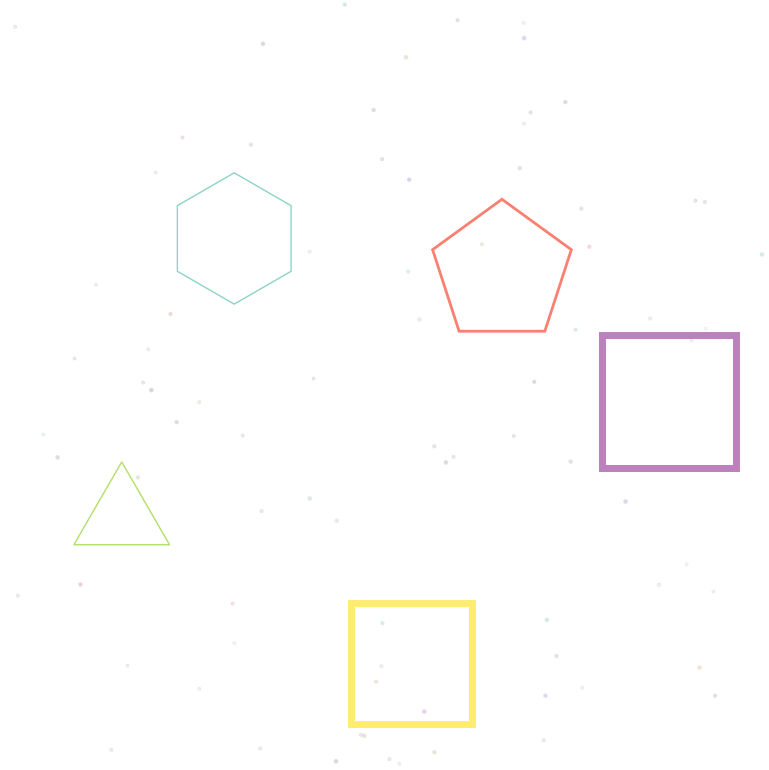[{"shape": "hexagon", "thickness": 0.5, "radius": 0.43, "center": [0.304, 0.69]}, {"shape": "pentagon", "thickness": 1, "radius": 0.47, "center": [0.652, 0.646]}, {"shape": "triangle", "thickness": 0.5, "radius": 0.36, "center": [0.158, 0.328]}, {"shape": "square", "thickness": 2.5, "radius": 0.43, "center": [0.869, 0.479]}, {"shape": "square", "thickness": 2.5, "radius": 0.39, "center": [0.535, 0.139]}]